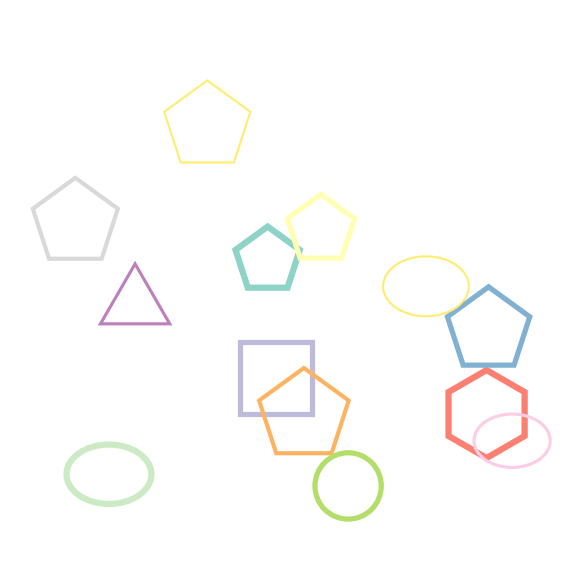[{"shape": "pentagon", "thickness": 3, "radius": 0.29, "center": [0.463, 0.548]}, {"shape": "pentagon", "thickness": 2.5, "radius": 0.31, "center": [0.556, 0.602]}, {"shape": "square", "thickness": 2.5, "radius": 0.31, "center": [0.478, 0.345]}, {"shape": "hexagon", "thickness": 3, "radius": 0.38, "center": [0.843, 0.282]}, {"shape": "pentagon", "thickness": 2.5, "radius": 0.37, "center": [0.846, 0.427]}, {"shape": "pentagon", "thickness": 2, "radius": 0.41, "center": [0.526, 0.28]}, {"shape": "circle", "thickness": 2.5, "radius": 0.29, "center": [0.603, 0.158]}, {"shape": "oval", "thickness": 1.5, "radius": 0.33, "center": [0.887, 0.236]}, {"shape": "pentagon", "thickness": 2, "radius": 0.39, "center": [0.13, 0.614]}, {"shape": "triangle", "thickness": 1.5, "radius": 0.35, "center": [0.234, 0.473]}, {"shape": "oval", "thickness": 3, "radius": 0.37, "center": [0.189, 0.178]}, {"shape": "oval", "thickness": 1, "radius": 0.37, "center": [0.738, 0.503]}, {"shape": "pentagon", "thickness": 1, "radius": 0.39, "center": [0.359, 0.781]}]